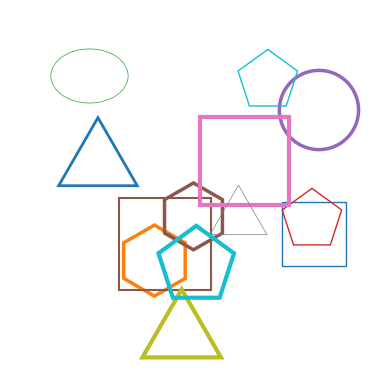[{"shape": "triangle", "thickness": 2, "radius": 0.59, "center": [0.254, 0.577]}, {"shape": "square", "thickness": 1, "radius": 0.42, "center": [0.816, 0.393]}, {"shape": "hexagon", "thickness": 2.5, "radius": 0.46, "center": [0.401, 0.323]}, {"shape": "oval", "thickness": 0.5, "radius": 0.5, "center": [0.232, 0.803]}, {"shape": "pentagon", "thickness": 1, "radius": 0.41, "center": [0.81, 0.429]}, {"shape": "circle", "thickness": 2.5, "radius": 0.51, "center": [0.828, 0.714]}, {"shape": "square", "thickness": 1.5, "radius": 0.6, "center": [0.428, 0.366]}, {"shape": "hexagon", "thickness": 2.5, "radius": 0.43, "center": [0.503, 0.438]}, {"shape": "square", "thickness": 3, "radius": 0.57, "center": [0.635, 0.581]}, {"shape": "triangle", "thickness": 0.5, "radius": 0.43, "center": [0.619, 0.433]}, {"shape": "triangle", "thickness": 3, "radius": 0.59, "center": [0.472, 0.131]}, {"shape": "pentagon", "thickness": 1, "radius": 0.41, "center": [0.696, 0.79]}, {"shape": "pentagon", "thickness": 3, "radius": 0.52, "center": [0.51, 0.31]}]